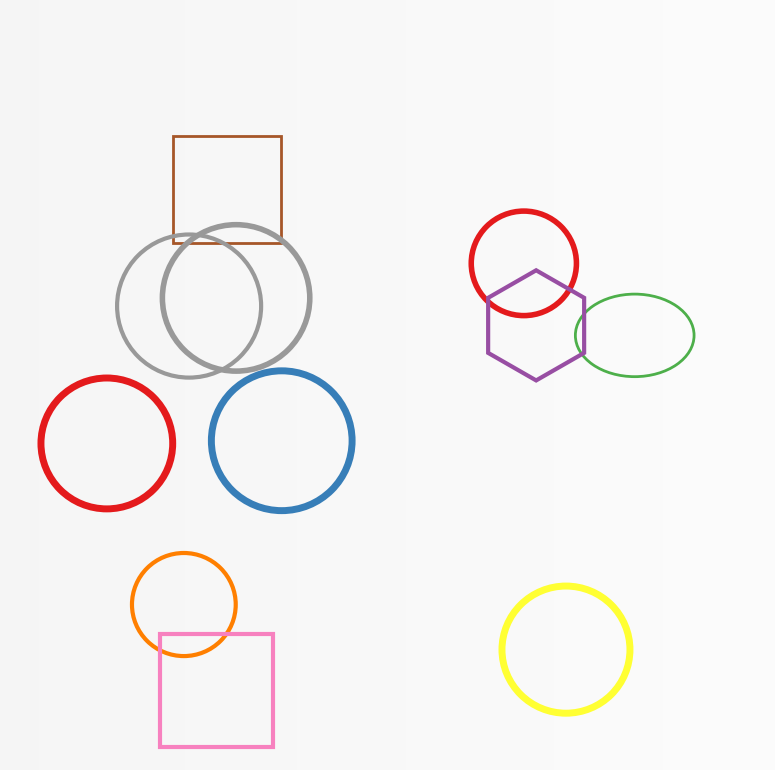[{"shape": "circle", "thickness": 2.5, "radius": 0.42, "center": [0.138, 0.424]}, {"shape": "circle", "thickness": 2, "radius": 0.34, "center": [0.676, 0.658]}, {"shape": "circle", "thickness": 2.5, "radius": 0.45, "center": [0.364, 0.428]}, {"shape": "oval", "thickness": 1, "radius": 0.38, "center": [0.819, 0.564]}, {"shape": "hexagon", "thickness": 1.5, "radius": 0.36, "center": [0.692, 0.577]}, {"shape": "circle", "thickness": 1.5, "radius": 0.33, "center": [0.237, 0.215]}, {"shape": "circle", "thickness": 2.5, "radius": 0.41, "center": [0.73, 0.156]}, {"shape": "square", "thickness": 1, "radius": 0.35, "center": [0.293, 0.754]}, {"shape": "square", "thickness": 1.5, "radius": 0.37, "center": [0.279, 0.104]}, {"shape": "circle", "thickness": 2, "radius": 0.48, "center": [0.305, 0.613]}, {"shape": "circle", "thickness": 1.5, "radius": 0.46, "center": [0.244, 0.603]}]